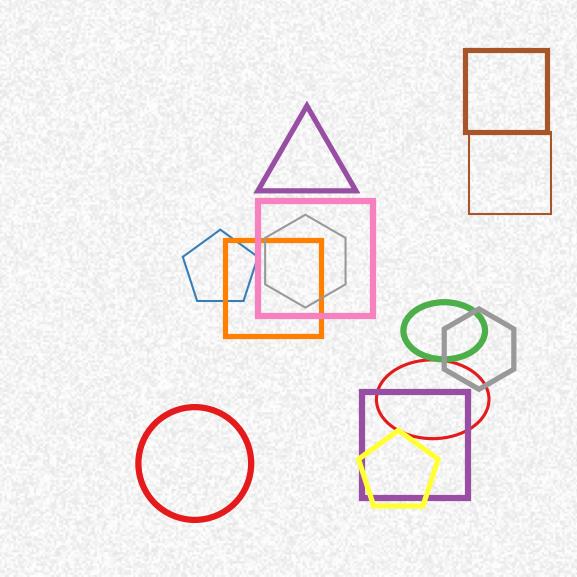[{"shape": "circle", "thickness": 3, "radius": 0.49, "center": [0.337, 0.197]}, {"shape": "oval", "thickness": 1.5, "radius": 0.49, "center": [0.749, 0.308]}, {"shape": "pentagon", "thickness": 1, "radius": 0.34, "center": [0.382, 0.533]}, {"shape": "oval", "thickness": 3, "radius": 0.35, "center": [0.769, 0.426]}, {"shape": "triangle", "thickness": 2.5, "radius": 0.49, "center": [0.531, 0.718]}, {"shape": "square", "thickness": 3, "radius": 0.46, "center": [0.719, 0.229]}, {"shape": "square", "thickness": 2.5, "radius": 0.42, "center": [0.472, 0.501]}, {"shape": "pentagon", "thickness": 2.5, "radius": 0.36, "center": [0.69, 0.182]}, {"shape": "square", "thickness": 1, "radius": 0.36, "center": [0.884, 0.7]}, {"shape": "square", "thickness": 2.5, "radius": 0.35, "center": [0.876, 0.841]}, {"shape": "square", "thickness": 3, "radius": 0.5, "center": [0.546, 0.552]}, {"shape": "hexagon", "thickness": 1, "radius": 0.4, "center": [0.529, 0.547]}, {"shape": "hexagon", "thickness": 2.5, "radius": 0.35, "center": [0.829, 0.395]}]